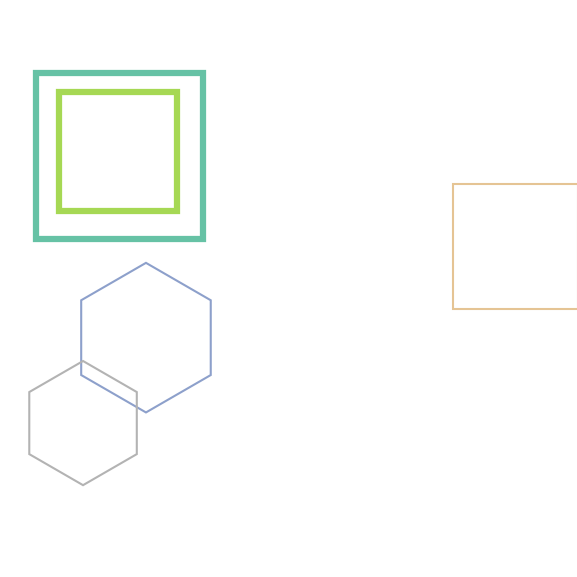[{"shape": "square", "thickness": 3, "radius": 0.72, "center": [0.206, 0.729]}, {"shape": "hexagon", "thickness": 1, "radius": 0.65, "center": [0.253, 0.414]}, {"shape": "square", "thickness": 3, "radius": 0.51, "center": [0.204, 0.737]}, {"shape": "square", "thickness": 1, "radius": 0.54, "center": [0.892, 0.572]}, {"shape": "hexagon", "thickness": 1, "radius": 0.54, "center": [0.144, 0.267]}]